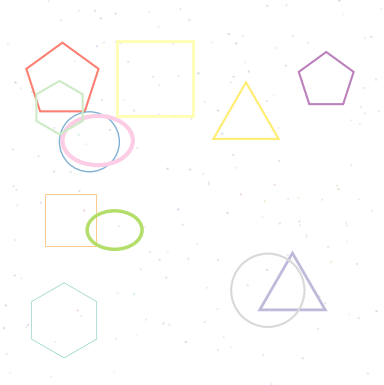[{"shape": "hexagon", "thickness": 0.5, "radius": 0.49, "center": [0.167, 0.168]}, {"shape": "square", "thickness": 2, "radius": 0.49, "center": [0.402, 0.797]}, {"shape": "triangle", "thickness": 2, "radius": 0.49, "center": [0.76, 0.244]}, {"shape": "pentagon", "thickness": 1.5, "radius": 0.49, "center": [0.162, 0.791]}, {"shape": "circle", "thickness": 1, "radius": 0.39, "center": [0.232, 0.632]}, {"shape": "square", "thickness": 0.5, "radius": 0.34, "center": [0.183, 0.428]}, {"shape": "oval", "thickness": 2.5, "radius": 0.36, "center": [0.298, 0.402]}, {"shape": "oval", "thickness": 3, "radius": 0.46, "center": [0.254, 0.635]}, {"shape": "circle", "thickness": 1.5, "radius": 0.48, "center": [0.696, 0.246]}, {"shape": "pentagon", "thickness": 1.5, "radius": 0.37, "center": [0.847, 0.79]}, {"shape": "hexagon", "thickness": 1.5, "radius": 0.35, "center": [0.155, 0.72]}, {"shape": "triangle", "thickness": 1.5, "radius": 0.49, "center": [0.639, 0.688]}]